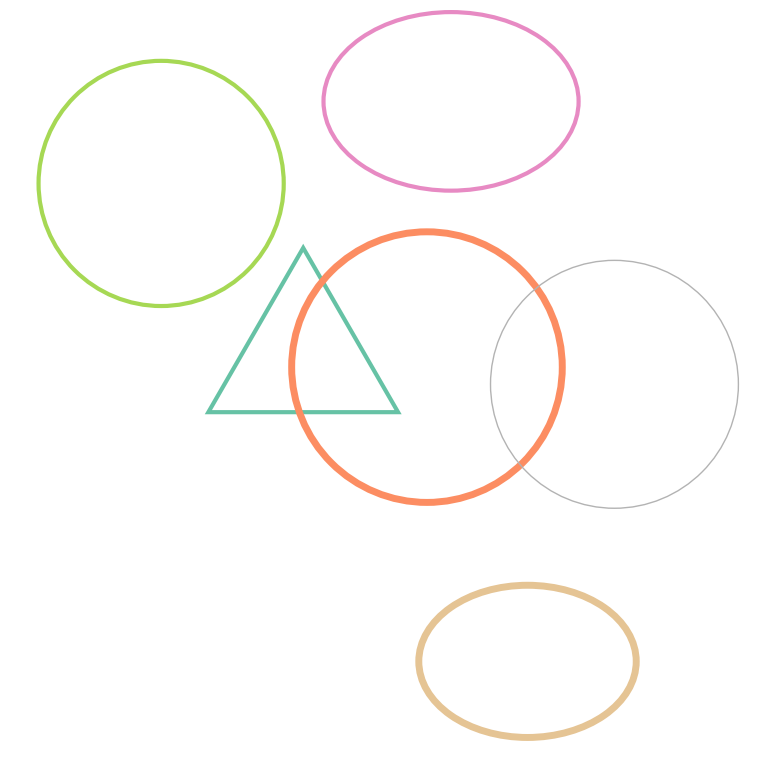[{"shape": "triangle", "thickness": 1.5, "radius": 0.71, "center": [0.394, 0.536]}, {"shape": "circle", "thickness": 2.5, "radius": 0.88, "center": [0.555, 0.523]}, {"shape": "oval", "thickness": 1.5, "radius": 0.83, "center": [0.586, 0.868]}, {"shape": "circle", "thickness": 1.5, "radius": 0.8, "center": [0.209, 0.762]}, {"shape": "oval", "thickness": 2.5, "radius": 0.71, "center": [0.685, 0.141]}, {"shape": "circle", "thickness": 0.5, "radius": 0.8, "center": [0.798, 0.501]}]